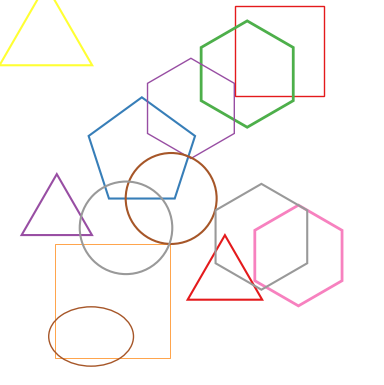[{"shape": "triangle", "thickness": 1.5, "radius": 0.56, "center": [0.584, 0.277]}, {"shape": "square", "thickness": 1, "radius": 0.58, "center": [0.726, 0.868]}, {"shape": "pentagon", "thickness": 1.5, "radius": 0.73, "center": [0.368, 0.602]}, {"shape": "hexagon", "thickness": 2, "radius": 0.69, "center": [0.642, 0.808]}, {"shape": "hexagon", "thickness": 1, "radius": 0.65, "center": [0.496, 0.718]}, {"shape": "triangle", "thickness": 1.5, "radius": 0.53, "center": [0.148, 0.442]}, {"shape": "square", "thickness": 0.5, "radius": 0.74, "center": [0.292, 0.218]}, {"shape": "triangle", "thickness": 1.5, "radius": 0.69, "center": [0.119, 0.9]}, {"shape": "circle", "thickness": 1.5, "radius": 0.59, "center": [0.445, 0.484]}, {"shape": "oval", "thickness": 1, "radius": 0.55, "center": [0.237, 0.126]}, {"shape": "hexagon", "thickness": 2, "radius": 0.65, "center": [0.775, 0.336]}, {"shape": "hexagon", "thickness": 1.5, "radius": 0.69, "center": [0.679, 0.385]}, {"shape": "circle", "thickness": 1.5, "radius": 0.6, "center": [0.327, 0.408]}]